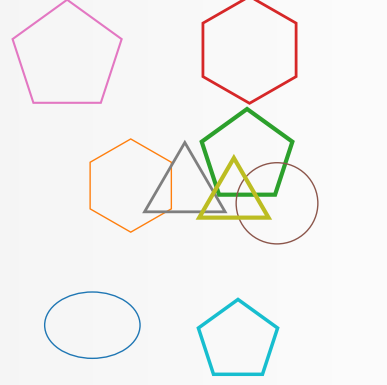[{"shape": "oval", "thickness": 1, "radius": 0.62, "center": [0.238, 0.155]}, {"shape": "hexagon", "thickness": 1, "radius": 0.61, "center": [0.337, 0.518]}, {"shape": "pentagon", "thickness": 3, "radius": 0.62, "center": [0.638, 0.594]}, {"shape": "hexagon", "thickness": 2, "radius": 0.69, "center": [0.644, 0.87]}, {"shape": "circle", "thickness": 1, "radius": 0.53, "center": [0.715, 0.472]}, {"shape": "pentagon", "thickness": 1.5, "radius": 0.74, "center": [0.173, 0.853]}, {"shape": "triangle", "thickness": 2, "radius": 0.6, "center": [0.477, 0.51]}, {"shape": "triangle", "thickness": 3, "radius": 0.52, "center": [0.604, 0.486]}, {"shape": "pentagon", "thickness": 2.5, "radius": 0.54, "center": [0.614, 0.115]}]